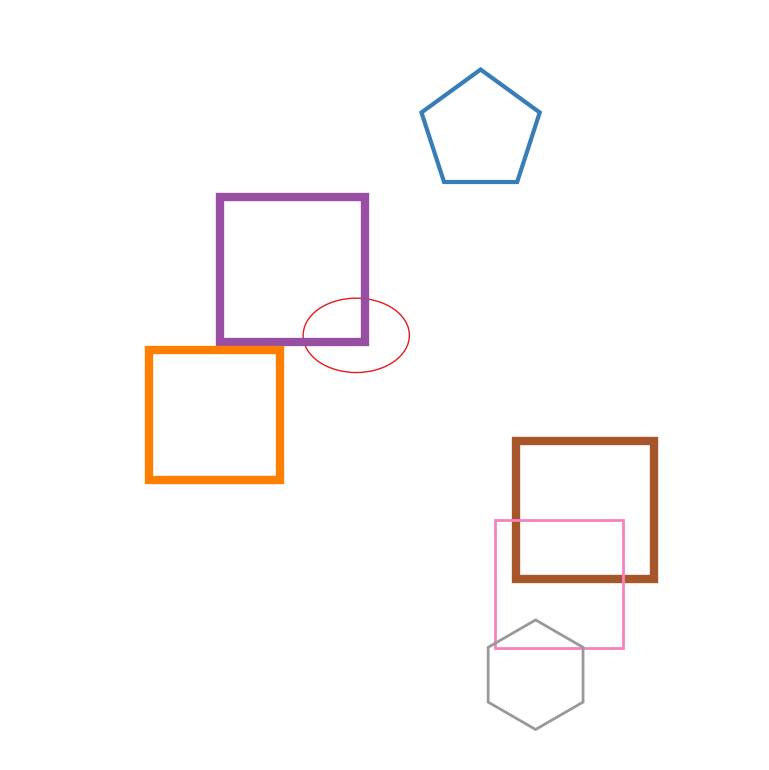[{"shape": "oval", "thickness": 0.5, "radius": 0.34, "center": [0.463, 0.564]}, {"shape": "pentagon", "thickness": 1.5, "radius": 0.4, "center": [0.624, 0.829]}, {"shape": "square", "thickness": 3, "radius": 0.47, "center": [0.379, 0.65]}, {"shape": "square", "thickness": 3, "radius": 0.42, "center": [0.279, 0.461]}, {"shape": "square", "thickness": 3, "radius": 0.45, "center": [0.76, 0.338]}, {"shape": "square", "thickness": 1, "radius": 0.42, "center": [0.726, 0.242]}, {"shape": "hexagon", "thickness": 1, "radius": 0.36, "center": [0.696, 0.124]}]